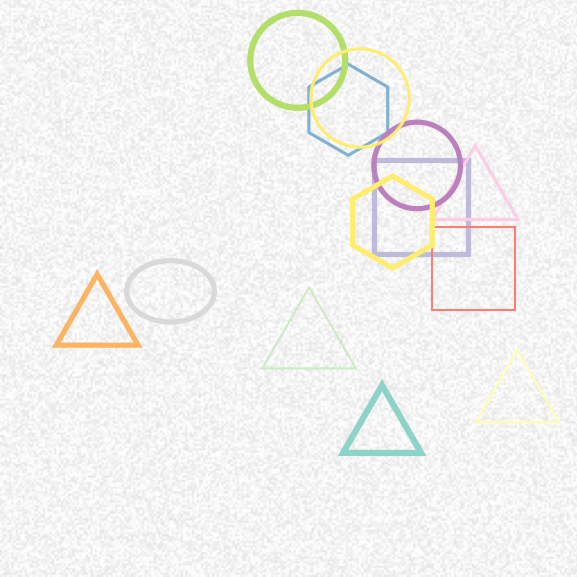[{"shape": "triangle", "thickness": 3, "radius": 0.39, "center": [0.662, 0.254]}, {"shape": "triangle", "thickness": 1, "radius": 0.42, "center": [0.896, 0.31]}, {"shape": "square", "thickness": 2.5, "radius": 0.41, "center": [0.729, 0.641]}, {"shape": "square", "thickness": 1, "radius": 0.36, "center": [0.82, 0.534]}, {"shape": "hexagon", "thickness": 1.5, "radius": 0.39, "center": [0.603, 0.809]}, {"shape": "triangle", "thickness": 2.5, "radius": 0.41, "center": [0.168, 0.442]}, {"shape": "circle", "thickness": 3, "radius": 0.41, "center": [0.516, 0.895]}, {"shape": "triangle", "thickness": 1.5, "radius": 0.43, "center": [0.823, 0.662]}, {"shape": "oval", "thickness": 2.5, "radius": 0.38, "center": [0.295, 0.495]}, {"shape": "circle", "thickness": 2.5, "radius": 0.37, "center": [0.722, 0.713]}, {"shape": "triangle", "thickness": 1, "radius": 0.47, "center": [0.535, 0.408]}, {"shape": "hexagon", "thickness": 2.5, "radius": 0.4, "center": [0.68, 0.615]}, {"shape": "circle", "thickness": 1.5, "radius": 0.43, "center": [0.623, 0.829]}]